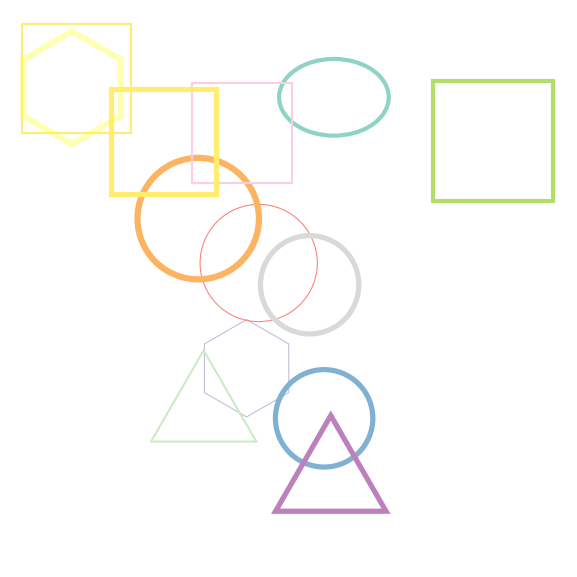[{"shape": "oval", "thickness": 2, "radius": 0.47, "center": [0.578, 0.831]}, {"shape": "hexagon", "thickness": 3, "radius": 0.49, "center": [0.125, 0.847]}, {"shape": "hexagon", "thickness": 0.5, "radius": 0.42, "center": [0.427, 0.361]}, {"shape": "circle", "thickness": 0.5, "radius": 0.51, "center": [0.448, 0.544]}, {"shape": "circle", "thickness": 2.5, "radius": 0.42, "center": [0.561, 0.275]}, {"shape": "circle", "thickness": 3, "radius": 0.53, "center": [0.343, 0.621]}, {"shape": "square", "thickness": 2, "radius": 0.52, "center": [0.854, 0.756]}, {"shape": "square", "thickness": 1, "radius": 0.43, "center": [0.419, 0.769]}, {"shape": "circle", "thickness": 2.5, "radius": 0.43, "center": [0.536, 0.506]}, {"shape": "triangle", "thickness": 2.5, "radius": 0.55, "center": [0.573, 0.169]}, {"shape": "triangle", "thickness": 1, "radius": 0.53, "center": [0.353, 0.287]}, {"shape": "square", "thickness": 1, "radius": 0.47, "center": [0.132, 0.863]}, {"shape": "square", "thickness": 2.5, "radius": 0.46, "center": [0.283, 0.754]}]